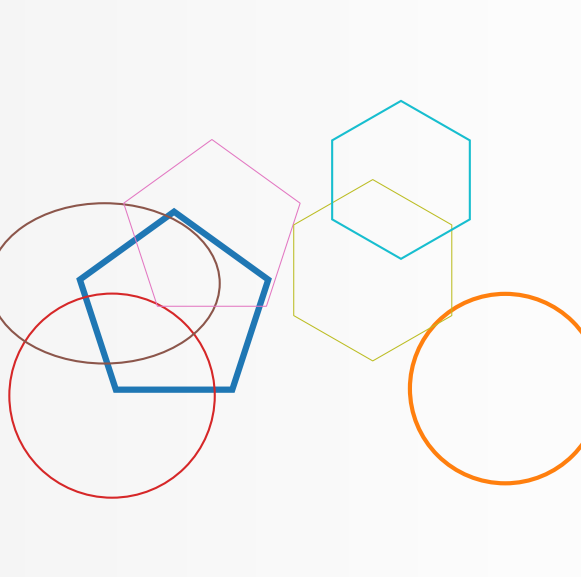[{"shape": "pentagon", "thickness": 3, "radius": 0.85, "center": [0.299, 0.462]}, {"shape": "circle", "thickness": 2, "radius": 0.82, "center": [0.869, 0.326]}, {"shape": "circle", "thickness": 1, "radius": 0.88, "center": [0.193, 0.314]}, {"shape": "oval", "thickness": 1, "radius": 0.99, "center": [0.18, 0.508]}, {"shape": "pentagon", "thickness": 0.5, "radius": 0.8, "center": [0.365, 0.598]}, {"shape": "hexagon", "thickness": 0.5, "radius": 0.78, "center": [0.641, 0.531]}, {"shape": "hexagon", "thickness": 1, "radius": 0.68, "center": [0.69, 0.688]}]